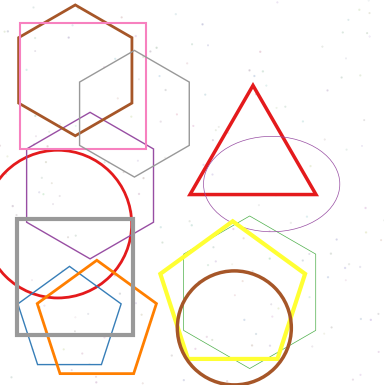[{"shape": "triangle", "thickness": 2.5, "radius": 0.94, "center": [0.657, 0.589]}, {"shape": "circle", "thickness": 2, "radius": 0.96, "center": [0.15, 0.418]}, {"shape": "pentagon", "thickness": 1, "radius": 0.71, "center": [0.181, 0.167]}, {"shape": "hexagon", "thickness": 0.5, "radius": 0.99, "center": [0.648, 0.241]}, {"shape": "hexagon", "thickness": 1, "radius": 0.95, "center": [0.234, 0.518]}, {"shape": "oval", "thickness": 0.5, "radius": 0.89, "center": [0.706, 0.522]}, {"shape": "pentagon", "thickness": 2, "radius": 0.81, "center": [0.252, 0.161]}, {"shape": "pentagon", "thickness": 3, "radius": 0.99, "center": [0.604, 0.228]}, {"shape": "circle", "thickness": 2.5, "radius": 0.74, "center": [0.609, 0.148]}, {"shape": "hexagon", "thickness": 2, "radius": 0.85, "center": [0.196, 0.817]}, {"shape": "square", "thickness": 1.5, "radius": 0.82, "center": [0.215, 0.776]}, {"shape": "square", "thickness": 3, "radius": 0.75, "center": [0.195, 0.28]}, {"shape": "hexagon", "thickness": 1, "radius": 0.82, "center": [0.349, 0.705]}]